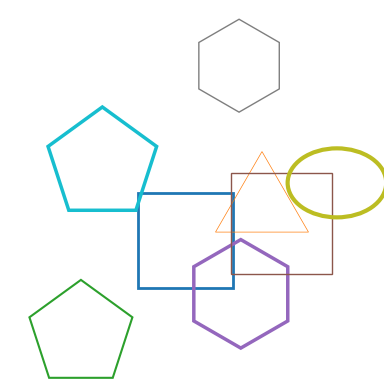[{"shape": "square", "thickness": 2, "radius": 0.62, "center": [0.482, 0.375]}, {"shape": "triangle", "thickness": 0.5, "radius": 0.7, "center": [0.68, 0.467]}, {"shape": "pentagon", "thickness": 1.5, "radius": 0.7, "center": [0.21, 0.132]}, {"shape": "hexagon", "thickness": 2.5, "radius": 0.7, "center": [0.625, 0.237]}, {"shape": "square", "thickness": 1, "radius": 0.66, "center": [0.731, 0.42]}, {"shape": "hexagon", "thickness": 1, "radius": 0.6, "center": [0.621, 0.829]}, {"shape": "oval", "thickness": 3, "radius": 0.64, "center": [0.875, 0.525]}, {"shape": "pentagon", "thickness": 2.5, "radius": 0.74, "center": [0.266, 0.574]}]